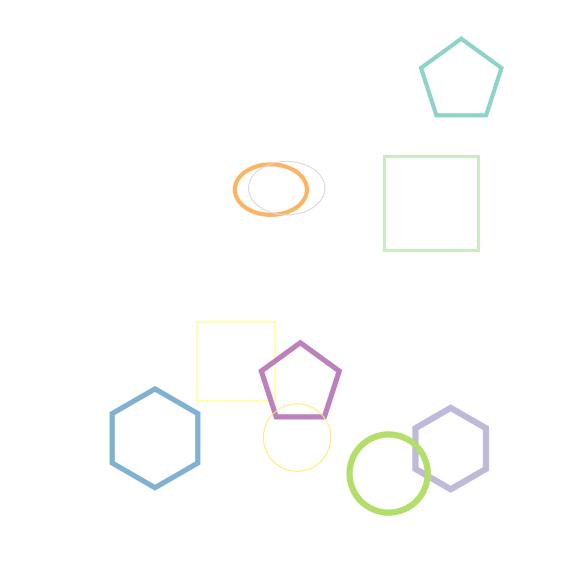[{"shape": "pentagon", "thickness": 2, "radius": 0.37, "center": [0.799, 0.859]}, {"shape": "square", "thickness": 1, "radius": 0.34, "center": [0.408, 0.373]}, {"shape": "hexagon", "thickness": 3, "radius": 0.35, "center": [0.78, 0.222]}, {"shape": "hexagon", "thickness": 2.5, "radius": 0.43, "center": [0.268, 0.24]}, {"shape": "oval", "thickness": 2, "radius": 0.31, "center": [0.469, 0.671]}, {"shape": "circle", "thickness": 3, "radius": 0.34, "center": [0.673, 0.179]}, {"shape": "oval", "thickness": 0.5, "radius": 0.33, "center": [0.496, 0.673]}, {"shape": "pentagon", "thickness": 2.5, "radius": 0.35, "center": [0.52, 0.335]}, {"shape": "square", "thickness": 1.5, "radius": 0.41, "center": [0.746, 0.647]}, {"shape": "circle", "thickness": 0.5, "radius": 0.29, "center": [0.514, 0.241]}]